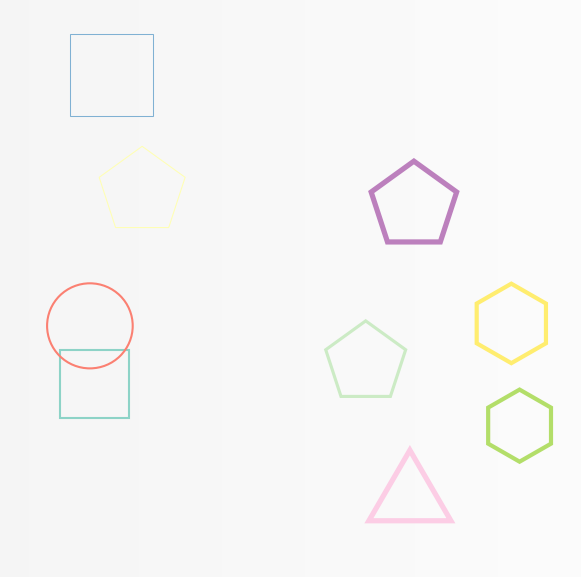[{"shape": "square", "thickness": 1, "radius": 0.3, "center": [0.163, 0.334]}, {"shape": "pentagon", "thickness": 0.5, "radius": 0.39, "center": [0.245, 0.668]}, {"shape": "circle", "thickness": 1, "radius": 0.37, "center": [0.155, 0.435]}, {"shape": "square", "thickness": 0.5, "radius": 0.36, "center": [0.191, 0.869]}, {"shape": "hexagon", "thickness": 2, "radius": 0.31, "center": [0.894, 0.262]}, {"shape": "triangle", "thickness": 2.5, "radius": 0.41, "center": [0.705, 0.138]}, {"shape": "pentagon", "thickness": 2.5, "radius": 0.39, "center": [0.712, 0.643]}, {"shape": "pentagon", "thickness": 1.5, "radius": 0.36, "center": [0.629, 0.371]}, {"shape": "hexagon", "thickness": 2, "radius": 0.34, "center": [0.88, 0.439]}]